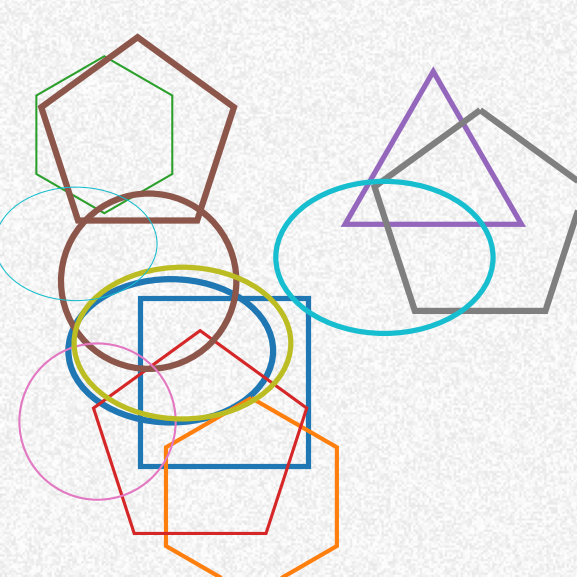[{"shape": "square", "thickness": 2.5, "radius": 0.73, "center": [0.388, 0.337]}, {"shape": "oval", "thickness": 3, "radius": 0.89, "center": [0.296, 0.392]}, {"shape": "hexagon", "thickness": 2, "radius": 0.85, "center": [0.435, 0.139]}, {"shape": "hexagon", "thickness": 1, "radius": 0.68, "center": [0.181, 0.766]}, {"shape": "pentagon", "thickness": 1.5, "radius": 0.97, "center": [0.347, 0.232]}, {"shape": "triangle", "thickness": 2.5, "radius": 0.88, "center": [0.75, 0.699]}, {"shape": "pentagon", "thickness": 3, "radius": 0.88, "center": [0.238, 0.759]}, {"shape": "circle", "thickness": 3, "radius": 0.76, "center": [0.257, 0.512]}, {"shape": "circle", "thickness": 1, "radius": 0.68, "center": [0.169, 0.269]}, {"shape": "pentagon", "thickness": 3, "radius": 0.96, "center": [0.831, 0.616]}, {"shape": "oval", "thickness": 2.5, "radius": 0.94, "center": [0.316, 0.405]}, {"shape": "oval", "thickness": 2.5, "radius": 0.94, "center": [0.666, 0.553]}, {"shape": "oval", "thickness": 0.5, "radius": 0.7, "center": [0.132, 0.577]}]